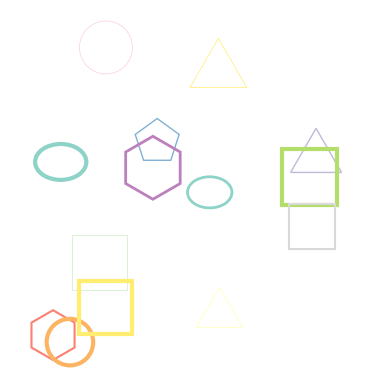[{"shape": "oval", "thickness": 2, "radius": 0.29, "center": [0.545, 0.5]}, {"shape": "oval", "thickness": 3, "radius": 0.33, "center": [0.158, 0.579]}, {"shape": "triangle", "thickness": 0.5, "radius": 0.35, "center": [0.571, 0.184]}, {"shape": "triangle", "thickness": 1, "radius": 0.38, "center": [0.821, 0.59]}, {"shape": "hexagon", "thickness": 1.5, "radius": 0.32, "center": [0.138, 0.13]}, {"shape": "pentagon", "thickness": 1, "radius": 0.3, "center": [0.408, 0.632]}, {"shape": "circle", "thickness": 3, "radius": 0.3, "center": [0.182, 0.111]}, {"shape": "square", "thickness": 3, "radius": 0.36, "center": [0.804, 0.54]}, {"shape": "circle", "thickness": 0.5, "radius": 0.34, "center": [0.275, 0.877]}, {"shape": "square", "thickness": 1.5, "radius": 0.3, "center": [0.811, 0.412]}, {"shape": "hexagon", "thickness": 2, "radius": 0.41, "center": [0.397, 0.564]}, {"shape": "square", "thickness": 0.5, "radius": 0.36, "center": [0.258, 0.319]}, {"shape": "square", "thickness": 3, "radius": 0.34, "center": [0.274, 0.202]}, {"shape": "triangle", "thickness": 0.5, "radius": 0.43, "center": [0.567, 0.815]}]